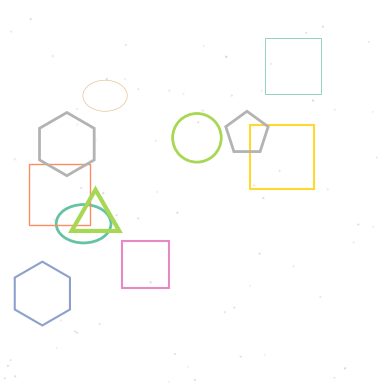[{"shape": "oval", "thickness": 2, "radius": 0.36, "center": [0.217, 0.419]}, {"shape": "square", "thickness": 0.5, "radius": 0.36, "center": [0.76, 0.829]}, {"shape": "square", "thickness": 1, "radius": 0.39, "center": [0.154, 0.494]}, {"shape": "hexagon", "thickness": 1.5, "radius": 0.41, "center": [0.11, 0.238]}, {"shape": "square", "thickness": 1.5, "radius": 0.31, "center": [0.378, 0.313]}, {"shape": "circle", "thickness": 2, "radius": 0.32, "center": [0.511, 0.642]}, {"shape": "triangle", "thickness": 3, "radius": 0.36, "center": [0.248, 0.436]}, {"shape": "square", "thickness": 1.5, "radius": 0.42, "center": [0.734, 0.592]}, {"shape": "oval", "thickness": 0.5, "radius": 0.29, "center": [0.273, 0.751]}, {"shape": "hexagon", "thickness": 2, "radius": 0.41, "center": [0.174, 0.626]}, {"shape": "pentagon", "thickness": 2, "radius": 0.29, "center": [0.642, 0.653]}]